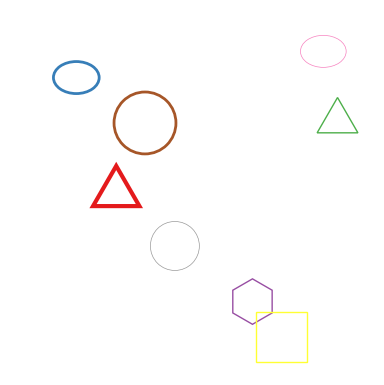[{"shape": "triangle", "thickness": 3, "radius": 0.35, "center": [0.302, 0.499]}, {"shape": "oval", "thickness": 2, "radius": 0.3, "center": [0.198, 0.799]}, {"shape": "triangle", "thickness": 1, "radius": 0.31, "center": [0.877, 0.686]}, {"shape": "hexagon", "thickness": 1, "radius": 0.3, "center": [0.656, 0.217]}, {"shape": "square", "thickness": 1, "radius": 0.33, "center": [0.731, 0.124]}, {"shape": "circle", "thickness": 2, "radius": 0.4, "center": [0.377, 0.681]}, {"shape": "oval", "thickness": 0.5, "radius": 0.3, "center": [0.84, 0.867]}, {"shape": "circle", "thickness": 0.5, "radius": 0.32, "center": [0.454, 0.361]}]